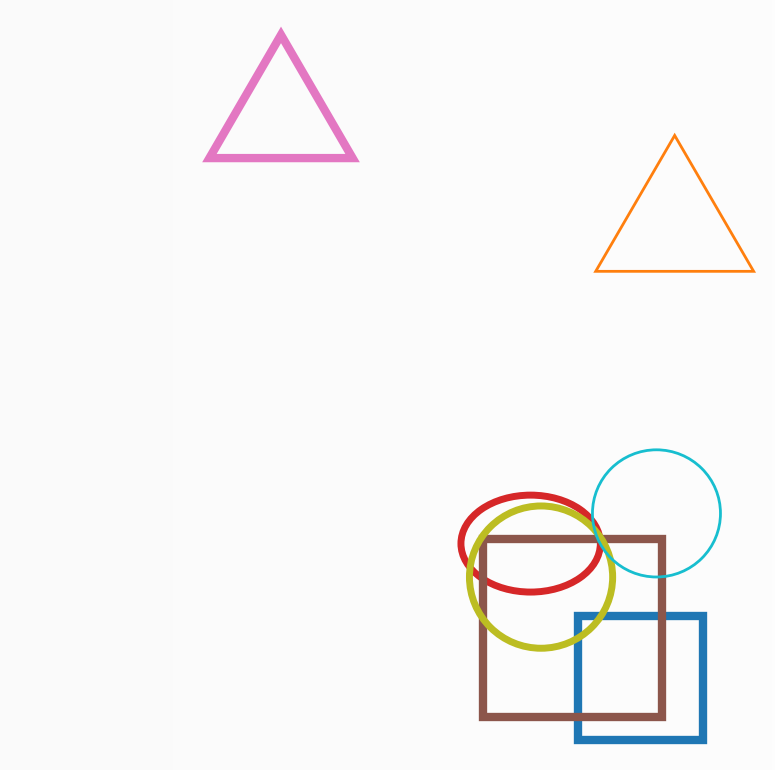[{"shape": "square", "thickness": 3, "radius": 0.4, "center": [0.826, 0.12]}, {"shape": "triangle", "thickness": 1, "radius": 0.59, "center": [0.871, 0.706]}, {"shape": "oval", "thickness": 2.5, "radius": 0.45, "center": [0.685, 0.294]}, {"shape": "square", "thickness": 3, "radius": 0.58, "center": [0.739, 0.184]}, {"shape": "triangle", "thickness": 3, "radius": 0.53, "center": [0.363, 0.848]}, {"shape": "circle", "thickness": 2.5, "radius": 0.46, "center": [0.698, 0.251]}, {"shape": "circle", "thickness": 1, "radius": 0.41, "center": [0.847, 0.333]}]